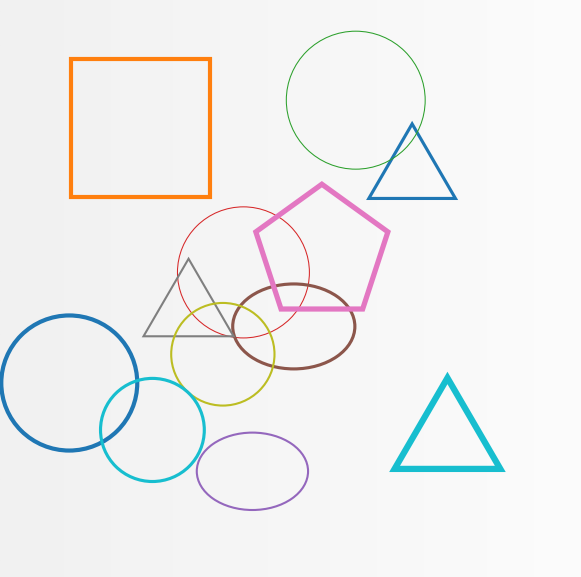[{"shape": "triangle", "thickness": 1.5, "radius": 0.43, "center": [0.709, 0.699]}, {"shape": "circle", "thickness": 2, "radius": 0.58, "center": [0.119, 0.336]}, {"shape": "square", "thickness": 2, "radius": 0.6, "center": [0.241, 0.777]}, {"shape": "circle", "thickness": 0.5, "radius": 0.6, "center": [0.612, 0.826]}, {"shape": "circle", "thickness": 0.5, "radius": 0.57, "center": [0.419, 0.527]}, {"shape": "oval", "thickness": 1, "radius": 0.48, "center": [0.434, 0.183]}, {"shape": "oval", "thickness": 1.5, "radius": 0.53, "center": [0.505, 0.434]}, {"shape": "pentagon", "thickness": 2.5, "radius": 0.6, "center": [0.554, 0.561]}, {"shape": "triangle", "thickness": 1, "radius": 0.45, "center": [0.324, 0.462]}, {"shape": "circle", "thickness": 1, "radius": 0.44, "center": [0.383, 0.386]}, {"shape": "circle", "thickness": 1.5, "radius": 0.45, "center": [0.262, 0.255]}, {"shape": "triangle", "thickness": 3, "radius": 0.53, "center": [0.77, 0.24]}]